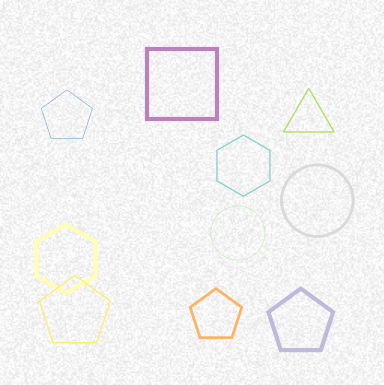[{"shape": "hexagon", "thickness": 1, "radius": 0.4, "center": [0.632, 0.57]}, {"shape": "hexagon", "thickness": 3, "radius": 0.44, "center": [0.171, 0.328]}, {"shape": "pentagon", "thickness": 3, "radius": 0.44, "center": [0.781, 0.162]}, {"shape": "pentagon", "thickness": 0.5, "radius": 0.35, "center": [0.174, 0.697]}, {"shape": "pentagon", "thickness": 2, "radius": 0.35, "center": [0.561, 0.18]}, {"shape": "triangle", "thickness": 1, "radius": 0.38, "center": [0.802, 0.695]}, {"shape": "circle", "thickness": 2, "radius": 0.47, "center": [0.824, 0.479]}, {"shape": "square", "thickness": 3, "radius": 0.46, "center": [0.472, 0.781]}, {"shape": "circle", "thickness": 0.5, "radius": 0.35, "center": [0.618, 0.395]}, {"shape": "pentagon", "thickness": 1, "radius": 0.48, "center": [0.195, 0.188]}]